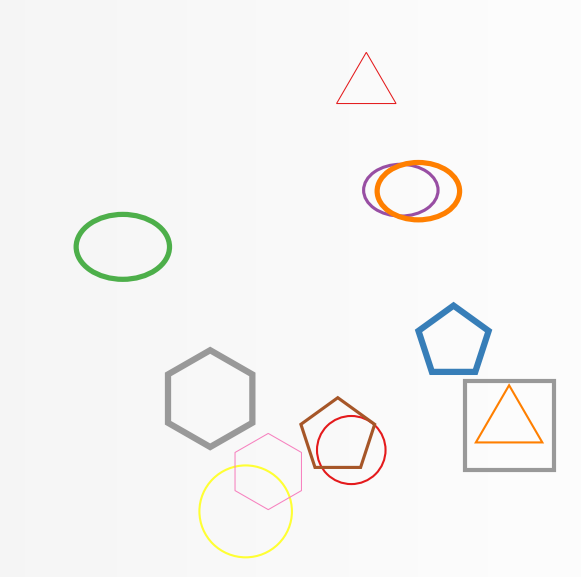[{"shape": "triangle", "thickness": 0.5, "radius": 0.3, "center": [0.63, 0.849]}, {"shape": "circle", "thickness": 1, "radius": 0.29, "center": [0.604, 0.22]}, {"shape": "pentagon", "thickness": 3, "radius": 0.32, "center": [0.78, 0.407]}, {"shape": "oval", "thickness": 2.5, "radius": 0.4, "center": [0.211, 0.572]}, {"shape": "oval", "thickness": 1.5, "radius": 0.32, "center": [0.69, 0.67]}, {"shape": "triangle", "thickness": 1, "radius": 0.33, "center": [0.876, 0.266]}, {"shape": "oval", "thickness": 2.5, "radius": 0.35, "center": [0.72, 0.668]}, {"shape": "circle", "thickness": 1, "radius": 0.4, "center": [0.423, 0.114]}, {"shape": "pentagon", "thickness": 1.5, "radius": 0.33, "center": [0.581, 0.244]}, {"shape": "hexagon", "thickness": 0.5, "radius": 0.33, "center": [0.461, 0.183]}, {"shape": "hexagon", "thickness": 3, "radius": 0.42, "center": [0.362, 0.309]}, {"shape": "square", "thickness": 2, "radius": 0.38, "center": [0.876, 0.262]}]